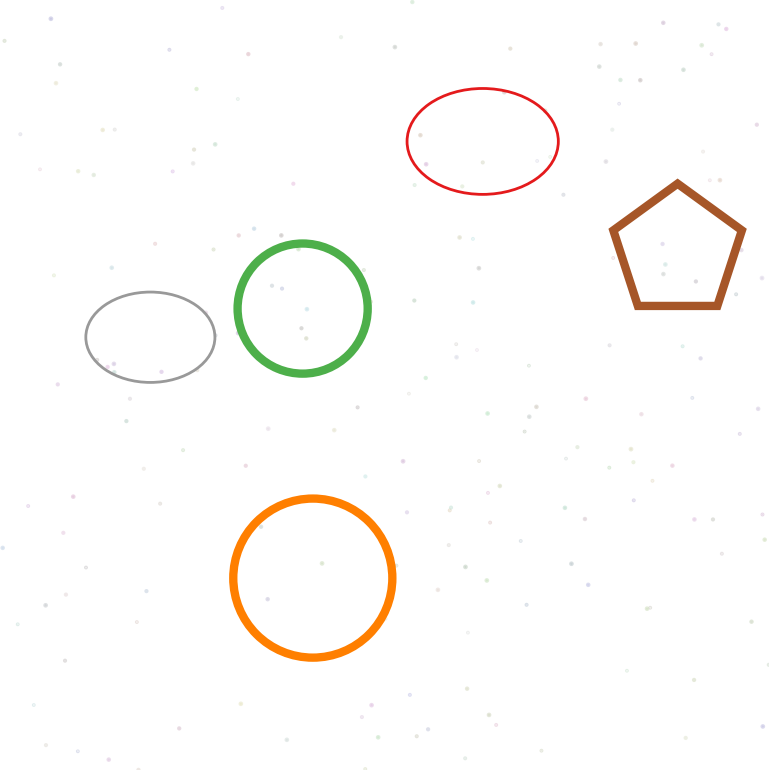[{"shape": "oval", "thickness": 1, "radius": 0.49, "center": [0.627, 0.816]}, {"shape": "circle", "thickness": 3, "radius": 0.42, "center": [0.393, 0.599]}, {"shape": "circle", "thickness": 3, "radius": 0.52, "center": [0.406, 0.249]}, {"shape": "pentagon", "thickness": 3, "radius": 0.44, "center": [0.88, 0.674]}, {"shape": "oval", "thickness": 1, "radius": 0.42, "center": [0.195, 0.562]}]